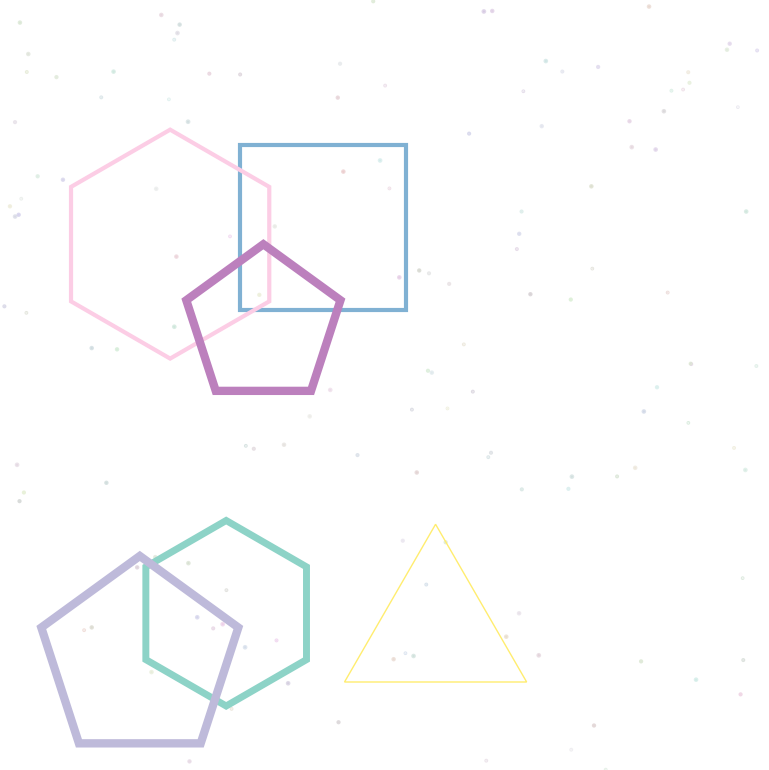[{"shape": "hexagon", "thickness": 2.5, "radius": 0.6, "center": [0.294, 0.204]}, {"shape": "pentagon", "thickness": 3, "radius": 0.67, "center": [0.182, 0.143]}, {"shape": "square", "thickness": 1.5, "radius": 0.54, "center": [0.419, 0.704]}, {"shape": "hexagon", "thickness": 1.5, "radius": 0.74, "center": [0.221, 0.683]}, {"shape": "pentagon", "thickness": 3, "radius": 0.53, "center": [0.342, 0.578]}, {"shape": "triangle", "thickness": 0.5, "radius": 0.68, "center": [0.566, 0.183]}]